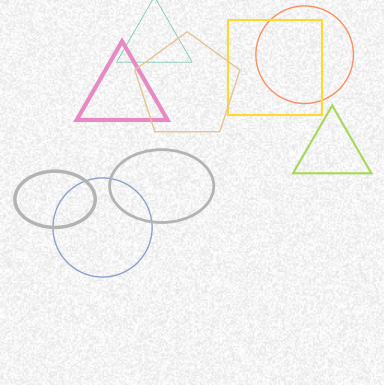[{"shape": "triangle", "thickness": 0.5, "radius": 0.57, "center": [0.401, 0.895]}, {"shape": "circle", "thickness": 1, "radius": 0.63, "center": [0.791, 0.858]}, {"shape": "circle", "thickness": 1, "radius": 0.64, "center": [0.266, 0.409]}, {"shape": "triangle", "thickness": 3, "radius": 0.68, "center": [0.317, 0.757]}, {"shape": "triangle", "thickness": 1.5, "radius": 0.59, "center": [0.863, 0.609]}, {"shape": "square", "thickness": 1.5, "radius": 0.62, "center": [0.714, 0.824]}, {"shape": "pentagon", "thickness": 1, "radius": 0.72, "center": [0.487, 0.774]}, {"shape": "oval", "thickness": 2.5, "radius": 0.52, "center": [0.143, 0.482]}, {"shape": "oval", "thickness": 2, "radius": 0.68, "center": [0.42, 0.517]}]